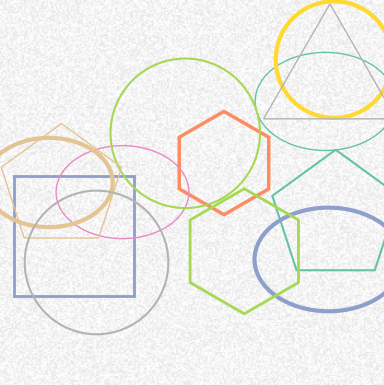[{"shape": "pentagon", "thickness": 1.5, "radius": 0.86, "center": [0.872, 0.438]}, {"shape": "oval", "thickness": 1, "radius": 0.91, "center": [0.845, 0.737]}, {"shape": "hexagon", "thickness": 2.5, "radius": 0.67, "center": [0.582, 0.576]}, {"shape": "square", "thickness": 2, "radius": 0.78, "center": [0.193, 0.387]}, {"shape": "oval", "thickness": 3, "radius": 0.96, "center": [0.853, 0.326]}, {"shape": "oval", "thickness": 1, "radius": 0.86, "center": [0.318, 0.501]}, {"shape": "circle", "thickness": 1.5, "radius": 0.97, "center": [0.481, 0.654]}, {"shape": "hexagon", "thickness": 2, "radius": 0.81, "center": [0.634, 0.347]}, {"shape": "circle", "thickness": 3, "radius": 0.76, "center": [0.868, 0.845]}, {"shape": "pentagon", "thickness": 1, "radius": 0.82, "center": [0.16, 0.515]}, {"shape": "oval", "thickness": 3, "radius": 0.83, "center": [0.127, 0.526]}, {"shape": "triangle", "thickness": 1, "radius": 0.99, "center": [0.857, 0.791]}, {"shape": "circle", "thickness": 1.5, "radius": 0.93, "center": [0.251, 0.318]}]